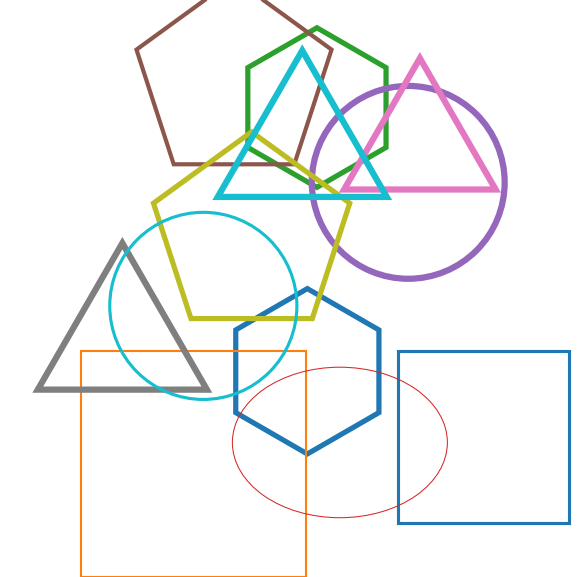[{"shape": "hexagon", "thickness": 2.5, "radius": 0.72, "center": [0.532, 0.356]}, {"shape": "square", "thickness": 1.5, "radius": 0.74, "center": [0.837, 0.242]}, {"shape": "square", "thickness": 1, "radius": 0.98, "center": [0.335, 0.196]}, {"shape": "hexagon", "thickness": 2.5, "radius": 0.69, "center": [0.549, 0.813]}, {"shape": "oval", "thickness": 0.5, "radius": 0.93, "center": [0.589, 0.233]}, {"shape": "circle", "thickness": 3, "radius": 0.83, "center": [0.707, 0.683]}, {"shape": "pentagon", "thickness": 2, "radius": 0.89, "center": [0.405, 0.858]}, {"shape": "triangle", "thickness": 3, "radius": 0.76, "center": [0.727, 0.747]}, {"shape": "triangle", "thickness": 3, "radius": 0.85, "center": [0.212, 0.409]}, {"shape": "pentagon", "thickness": 2.5, "radius": 0.89, "center": [0.436, 0.592]}, {"shape": "triangle", "thickness": 3, "radius": 0.84, "center": [0.523, 0.743]}, {"shape": "circle", "thickness": 1.5, "radius": 0.81, "center": [0.352, 0.469]}]